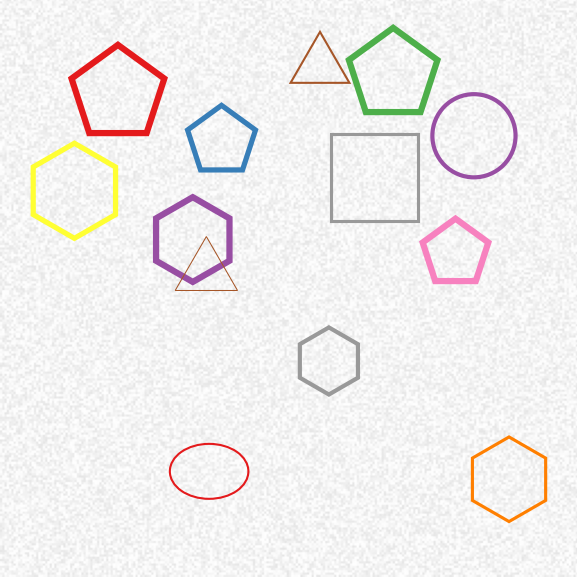[{"shape": "oval", "thickness": 1, "radius": 0.34, "center": [0.362, 0.183]}, {"shape": "pentagon", "thickness": 3, "radius": 0.42, "center": [0.204, 0.837]}, {"shape": "pentagon", "thickness": 2.5, "radius": 0.31, "center": [0.384, 0.755]}, {"shape": "pentagon", "thickness": 3, "radius": 0.4, "center": [0.681, 0.87]}, {"shape": "circle", "thickness": 2, "radius": 0.36, "center": [0.821, 0.764]}, {"shape": "hexagon", "thickness": 3, "radius": 0.37, "center": [0.334, 0.584]}, {"shape": "hexagon", "thickness": 1.5, "radius": 0.37, "center": [0.881, 0.169]}, {"shape": "hexagon", "thickness": 2.5, "radius": 0.41, "center": [0.129, 0.669]}, {"shape": "triangle", "thickness": 0.5, "radius": 0.31, "center": [0.357, 0.527]}, {"shape": "triangle", "thickness": 1, "radius": 0.29, "center": [0.554, 0.885]}, {"shape": "pentagon", "thickness": 3, "radius": 0.3, "center": [0.789, 0.561]}, {"shape": "square", "thickness": 1.5, "radius": 0.38, "center": [0.648, 0.692]}, {"shape": "hexagon", "thickness": 2, "radius": 0.29, "center": [0.57, 0.374]}]